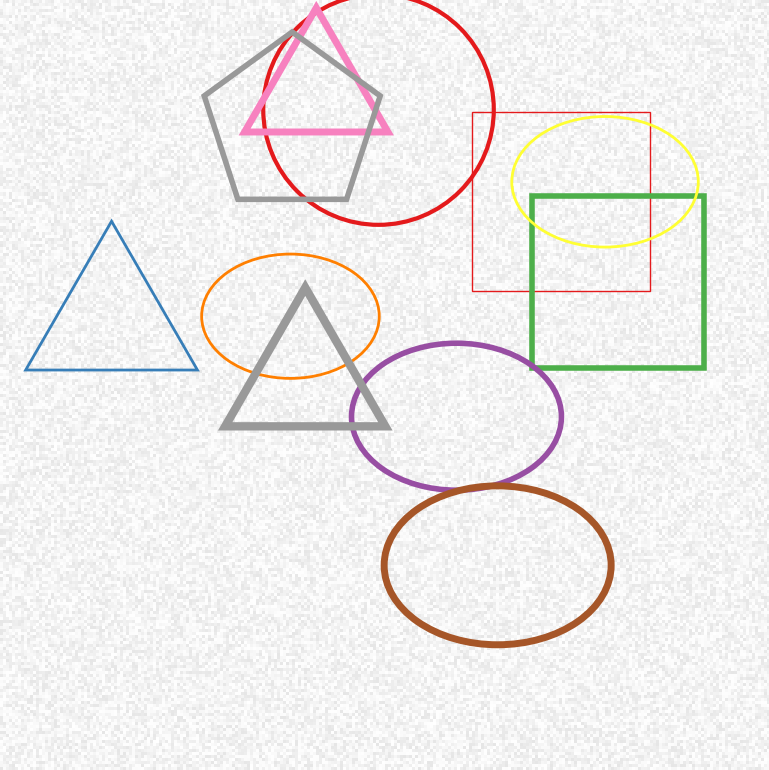[{"shape": "circle", "thickness": 1.5, "radius": 0.75, "center": [0.492, 0.858]}, {"shape": "square", "thickness": 0.5, "radius": 0.58, "center": [0.728, 0.738]}, {"shape": "triangle", "thickness": 1, "radius": 0.64, "center": [0.145, 0.584]}, {"shape": "square", "thickness": 2, "radius": 0.56, "center": [0.803, 0.634]}, {"shape": "oval", "thickness": 2, "radius": 0.68, "center": [0.593, 0.459]}, {"shape": "oval", "thickness": 1, "radius": 0.58, "center": [0.377, 0.589]}, {"shape": "oval", "thickness": 1, "radius": 0.61, "center": [0.786, 0.764]}, {"shape": "oval", "thickness": 2.5, "radius": 0.74, "center": [0.646, 0.266]}, {"shape": "triangle", "thickness": 2.5, "radius": 0.54, "center": [0.411, 0.882]}, {"shape": "triangle", "thickness": 3, "radius": 0.6, "center": [0.396, 0.506]}, {"shape": "pentagon", "thickness": 2, "radius": 0.6, "center": [0.379, 0.838]}]